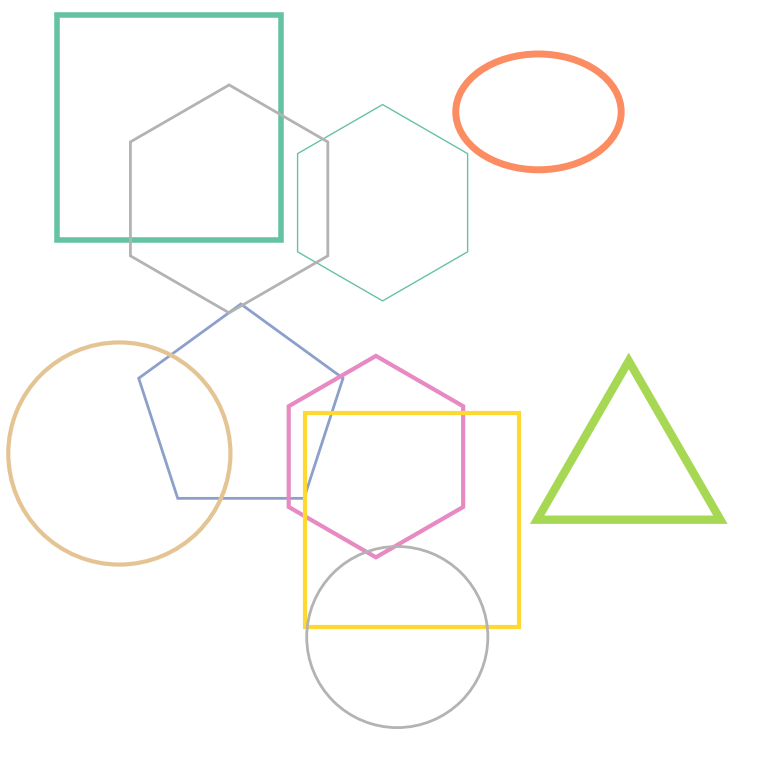[{"shape": "hexagon", "thickness": 0.5, "radius": 0.64, "center": [0.497, 0.737]}, {"shape": "square", "thickness": 2, "radius": 0.73, "center": [0.22, 0.835]}, {"shape": "oval", "thickness": 2.5, "radius": 0.54, "center": [0.699, 0.855]}, {"shape": "pentagon", "thickness": 1, "radius": 0.7, "center": [0.313, 0.466]}, {"shape": "hexagon", "thickness": 1.5, "radius": 0.65, "center": [0.488, 0.407]}, {"shape": "triangle", "thickness": 3, "radius": 0.69, "center": [0.817, 0.394]}, {"shape": "square", "thickness": 1.5, "radius": 0.7, "center": [0.535, 0.325]}, {"shape": "circle", "thickness": 1.5, "radius": 0.72, "center": [0.155, 0.411]}, {"shape": "circle", "thickness": 1, "radius": 0.59, "center": [0.516, 0.173]}, {"shape": "hexagon", "thickness": 1, "radius": 0.74, "center": [0.298, 0.742]}]